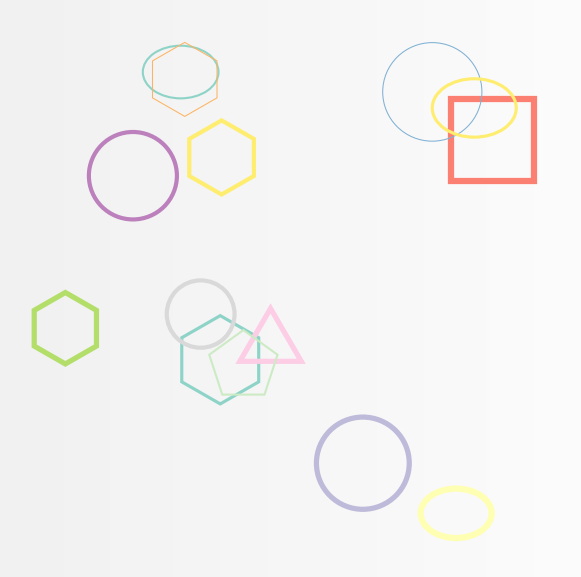[{"shape": "oval", "thickness": 1, "radius": 0.33, "center": [0.311, 0.874]}, {"shape": "hexagon", "thickness": 1.5, "radius": 0.38, "center": [0.379, 0.376]}, {"shape": "oval", "thickness": 3, "radius": 0.31, "center": [0.785, 0.11]}, {"shape": "circle", "thickness": 2.5, "radius": 0.4, "center": [0.624, 0.197]}, {"shape": "square", "thickness": 3, "radius": 0.36, "center": [0.847, 0.757]}, {"shape": "circle", "thickness": 0.5, "radius": 0.43, "center": [0.744, 0.84]}, {"shape": "hexagon", "thickness": 0.5, "radius": 0.32, "center": [0.318, 0.862]}, {"shape": "hexagon", "thickness": 2.5, "radius": 0.31, "center": [0.112, 0.431]}, {"shape": "triangle", "thickness": 2.5, "radius": 0.31, "center": [0.465, 0.404]}, {"shape": "circle", "thickness": 2, "radius": 0.29, "center": [0.345, 0.455]}, {"shape": "circle", "thickness": 2, "radius": 0.38, "center": [0.229, 0.695]}, {"shape": "pentagon", "thickness": 1, "radius": 0.31, "center": [0.419, 0.366]}, {"shape": "hexagon", "thickness": 2, "radius": 0.32, "center": [0.381, 0.727]}, {"shape": "oval", "thickness": 1.5, "radius": 0.36, "center": [0.816, 0.812]}]